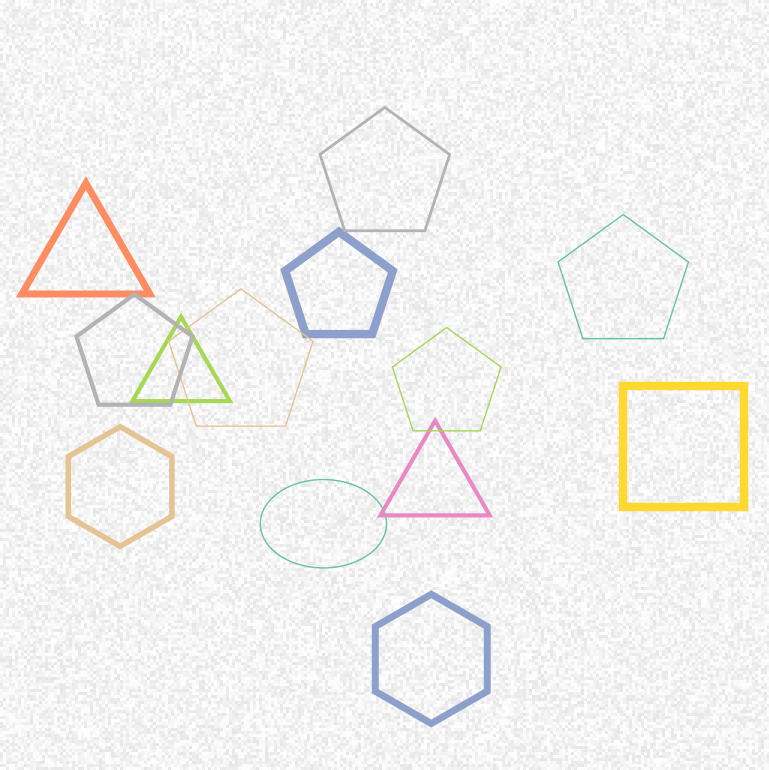[{"shape": "pentagon", "thickness": 0.5, "radius": 0.45, "center": [0.809, 0.632]}, {"shape": "oval", "thickness": 0.5, "radius": 0.41, "center": [0.42, 0.32]}, {"shape": "triangle", "thickness": 2.5, "radius": 0.48, "center": [0.112, 0.666]}, {"shape": "hexagon", "thickness": 2.5, "radius": 0.42, "center": [0.56, 0.144]}, {"shape": "pentagon", "thickness": 3, "radius": 0.37, "center": [0.44, 0.626]}, {"shape": "triangle", "thickness": 1.5, "radius": 0.41, "center": [0.565, 0.372]}, {"shape": "pentagon", "thickness": 0.5, "radius": 0.37, "center": [0.58, 0.5]}, {"shape": "triangle", "thickness": 1.5, "radius": 0.37, "center": [0.235, 0.516]}, {"shape": "square", "thickness": 3, "radius": 0.39, "center": [0.888, 0.42]}, {"shape": "hexagon", "thickness": 2, "radius": 0.39, "center": [0.156, 0.368]}, {"shape": "pentagon", "thickness": 0.5, "radius": 0.49, "center": [0.313, 0.526]}, {"shape": "pentagon", "thickness": 1.5, "radius": 0.4, "center": [0.175, 0.539]}, {"shape": "pentagon", "thickness": 1, "radius": 0.44, "center": [0.5, 0.772]}]